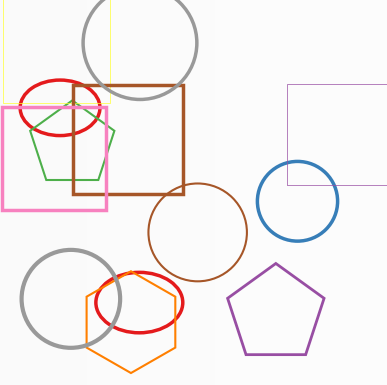[{"shape": "oval", "thickness": 2.5, "radius": 0.56, "center": [0.36, 0.214]}, {"shape": "oval", "thickness": 2.5, "radius": 0.51, "center": [0.155, 0.72]}, {"shape": "circle", "thickness": 2.5, "radius": 0.52, "center": [0.768, 0.477]}, {"shape": "pentagon", "thickness": 1.5, "radius": 0.57, "center": [0.187, 0.625]}, {"shape": "square", "thickness": 0.5, "radius": 0.65, "center": [0.873, 0.651]}, {"shape": "pentagon", "thickness": 2, "radius": 0.65, "center": [0.712, 0.185]}, {"shape": "hexagon", "thickness": 1.5, "radius": 0.66, "center": [0.338, 0.163]}, {"shape": "square", "thickness": 0.5, "radius": 0.69, "center": [0.146, 0.871]}, {"shape": "circle", "thickness": 1.5, "radius": 0.64, "center": [0.51, 0.396]}, {"shape": "square", "thickness": 2.5, "radius": 0.71, "center": [0.331, 0.638]}, {"shape": "square", "thickness": 2.5, "radius": 0.67, "center": [0.14, 0.588]}, {"shape": "circle", "thickness": 3, "radius": 0.64, "center": [0.183, 0.224]}, {"shape": "circle", "thickness": 2.5, "radius": 0.73, "center": [0.361, 0.888]}]